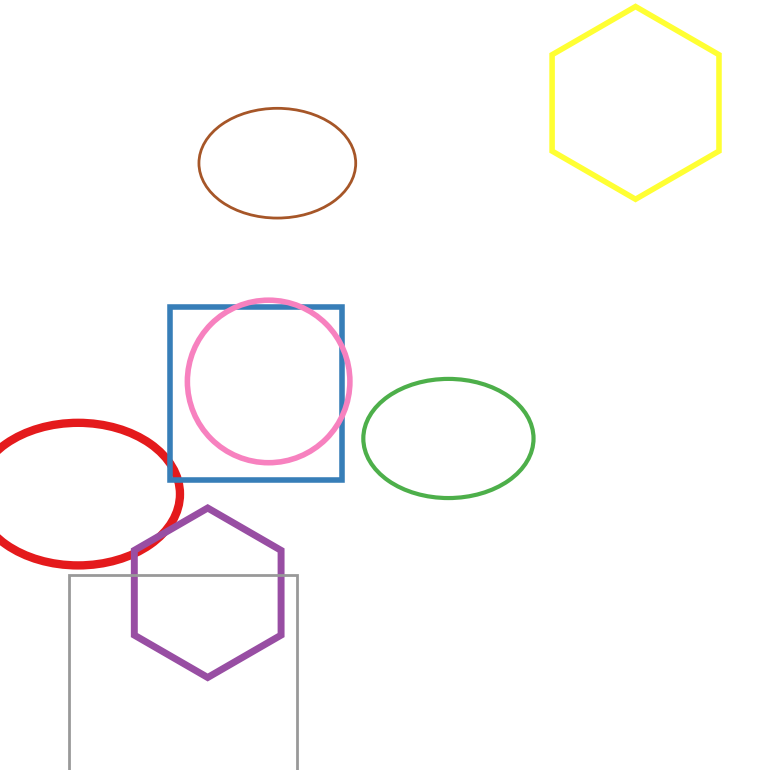[{"shape": "oval", "thickness": 3, "radius": 0.66, "center": [0.101, 0.358]}, {"shape": "square", "thickness": 2, "radius": 0.56, "center": [0.333, 0.489]}, {"shape": "oval", "thickness": 1.5, "radius": 0.55, "center": [0.582, 0.431]}, {"shape": "hexagon", "thickness": 2.5, "radius": 0.55, "center": [0.27, 0.23]}, {"shape": "hexagon", "thickness": 2, "radius": 0.63, "center": [0.825, 0.866]}, {"shape": "oval", "thickness": 1, "radius": 0.51, "center": [0.36, 0.788]}, {"shape": "circle", "thickness": 2, "radius": 0.53, "center": [0.349, 0.505]}, {"shape": "square", "thickness": 1, "radius": 0.74, "center": [0.238, 0.105]}]